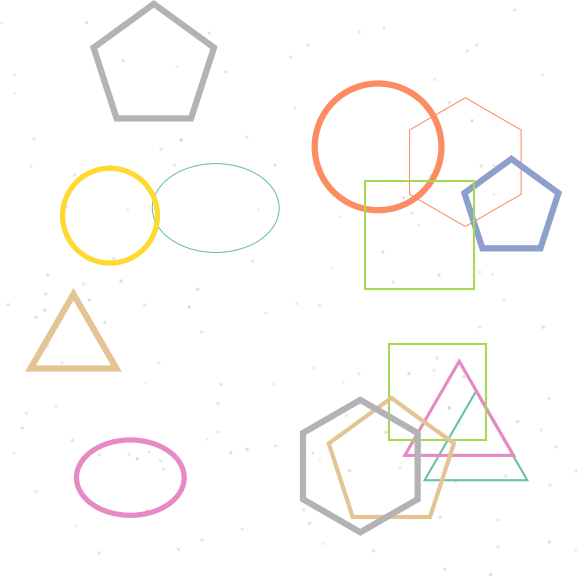[{"shape": "oval", "thickness": 0.5, "radius": 0.55, "center": [0.374, 0.639]}, {"shape": "triangle", "thickness": 1, "radius": 0.51, "center": [0.824, 0.219]}, {"shape": "circle", "thickness": 3, "radius": 0.55, "center": [0.655, 0.745]}, {"shape": "hexagon", "thickness": 0.5, "radius": 0.56, "center": [0.806, 0.718]}, {"shape": "pentagon", "thickness": 3, "radius": 0.43, "center": [0.886, 0.638]}, {"shape": "triangle", "thickness": 1.5, "radius": 0.54, "center": [0.795, 0.265]}, {"shape": "oval", "thickness": 2.5, "radius": 0.47, "center": [0.226, 0.172]}, {"shape": "square", "thickness": 1, "radius": 0.42, "center": [0.757, 0.32]}, {"shape": "square", "thickness": 1, "radius": 0.47, "center": [0.726, 0.592]}, {"shape": "circle", "thickness": 2.5, "radius": 0.41, "center": [0.191, 0.626]}, {"shape": "pentagon", "thickness": 2, "radius": 0.57, "center": [0.678, 0.196]}, {"shape": "triangle", "thickness": 3, "radius": 0.43, "center": [0.127, 0.404]}, {"shape": "hexagon", "thickness": 3, "radius": 0.57, "center": [0.624, 0.192]}, {"shape": "pentagon", "thickness": 3, "radius": 0.55, "center": [0.266, 0.883]}]